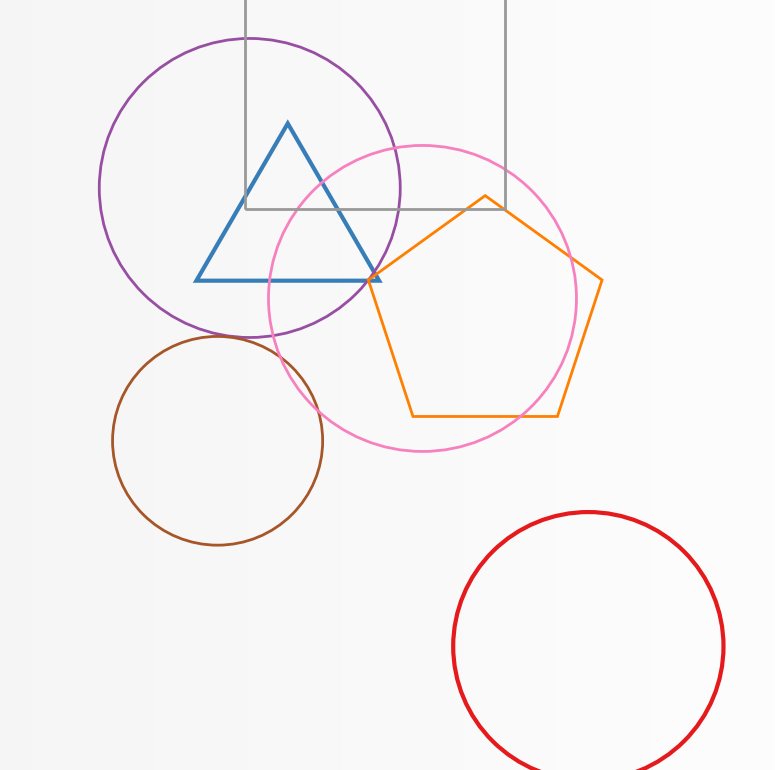[{"shape": "circle", "thickness": 1.5, "radius": 0.87, "center": [0.759, 0.161]}, {"shape": "triangle", "thickness": 1.5, "radius": 0.68, "center": [0.371, 0.704]}, {"shape": "circle", "thickness": 1, "radius": 0.97, "center": [0.322, 0.756]}, {"shape": "pentagon", "thickness": 1, "radius": 0.79, "center": [0.626, 0.587]}, {"shape": "circle", "thickness": 1, "radius": 0.68, "center": [0.281, 0.428]}, {"shape": "circle", "thickness": 1, "radius": 0.99, "center": [0.545, 0.612]}, {"shape": "square", "thickness": 1, "radius": 0.84, "center": [0.484, 0.895]}]